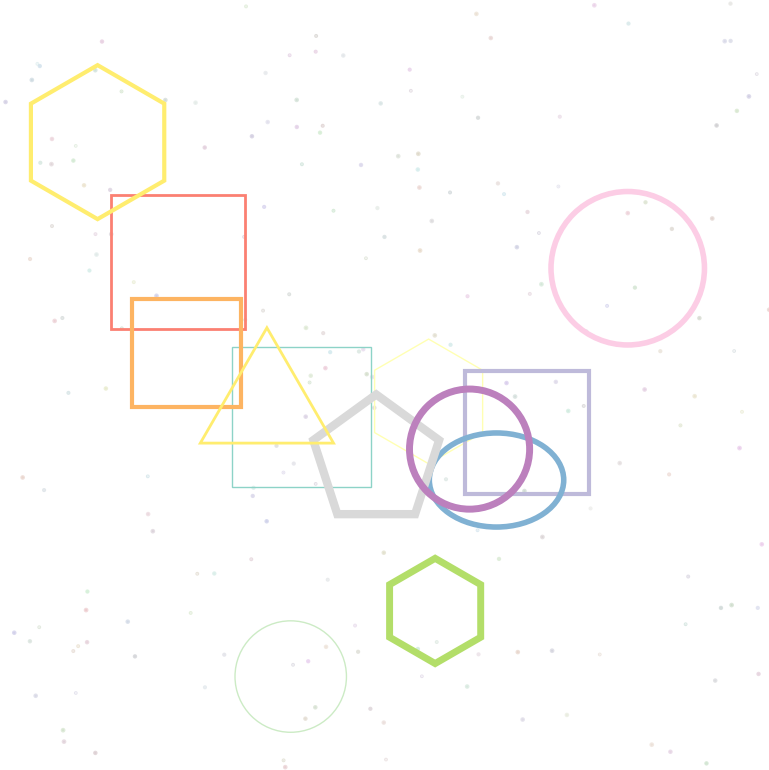[{"shape": "square", "thickness": 0.5, "radius": 0.45, "center": [0.392, 0.459]}, {"shape": "hexagon", "thickness": 0.5, "radius": 0.4, "center": [0.557, 0.479]}, {"shape": "square", "thickness": 1.5, "radius": 0.4, "center": [0.684, 0.438]}, {"shape": "square", "thickness": 1, "radius": 0.43, "center": [0.231, 0.66]}, {"shape": "oval", "thickness": 2, "radius": 0.44, "center": [0.645, 0.377]}, {"shape": "square", "thickness": 1.5, "radius": 0.35, "center": [0.242, 0.542]}, {"shape": "hexagon", "thickness": 2.5, "radius": 0.34, "center": [0.565, 0.207]}, {"shape": "circle", "thickness": 2, "radius": 0.5, "center": [0.815, 0.652]}, {"shape": "pentagon", "thickness": 3, "radius": 0.43, "center": [0.489, 0.402]}, {"shape": "circle", "thickness": 2.5, "radius": 0.39, "center": [0.61, 0.417]}, {"shape": "circle", "thickness": 0.5, "radius": 0.36, "center": [0.378, 0.121]}, {"shape": "triangle", "thickness": 1, "radius": 0.5, "center": [0.347, 0.474]}, {"shape": "hexagon", "thickness": 1.5, "radius": 0.5, "center": [0.127, 0.815]}]